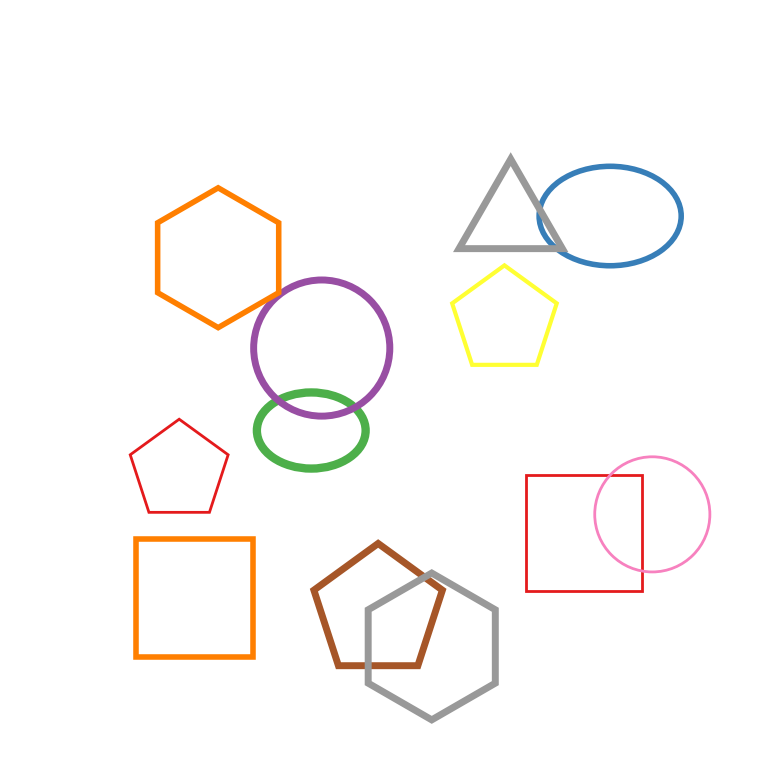[{"shape": "pentagon", "thickness": 1, "radius": 0.33, "center": [0.233, 0.389]}, {"shape": "square", "thickness": 1, "radius": 0.38, "center": [0.759, 0.308]}, {"shape": "oval", "thickness": 2, "radius": 0.46, "center": [0.792, 0.719]}, {"shape": "oval", "thickness": 3, "radius": 0.35, "center": [0.404, 0.441]}, {"shape": "circle", "thickness": 2.5, "radius": 0.44, "center": [0.418, 0.548]}, {"shape": "square", "thickness": 2, "radius": 0.38, "center": [0.253, 0.223]}, {"shape": "hexagon", "thickness": 2, "radius": 0.45, "center": [0.283, 0.665]}, {"shape": "pentagon", "thickness": 1.5, "radius": 0.36, "center": [0.655, 0.584]}, {"shape": "pentagon", "thickness": 2.5, "radius": 0.44, "center": [0.491, 0.206]}, {"shape": "circle", "thickness": 1, "radius": 0.37, "center": [0.847, 0.332]}, {"shape": "hexagon", "thickness": 2.5, "radius": 0.48, "center": [0.561, 0.16]}, {"shape": "triangle", "thickness": 2.5, "radius": 0.39, "center": [0.663, 0.716]}]